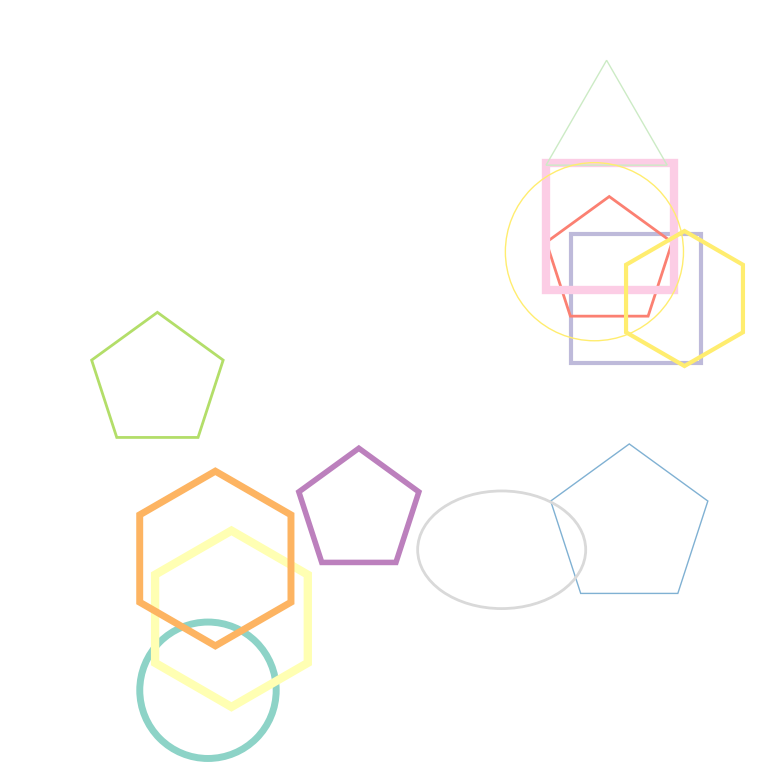[{"shape": "circle", "thickness": 2.5, "radius": 0.44, "center": [0.27, 0.104]}, {"shape": "hexagon", "thickness": 3, "radius": 0.57, "center": [0.301, 0.196]}, {"shape": "square", "thickness": 1.5, "radius": 0.42, "center": [0.826, 0.612]}, {"shape": "pentagon", "thickness": 1, "radius": 0.43, "center": [0.791, 0.659]}, {"shape": "pentagon", "thickness": 0.5, "radius": 0.54, "center": [0.817, 0.316]}, {"shape": "hexagon", "thickness": 2.5, "radius": 0.57, "center": [0.28, 0.275]}, {"shape": "pentagon", "thickness": 1, "radius": 0.45, "center": [0.204, 0.505]}, {"shape": "square", "thickness": 3, "radius": 0.41, "center": [0.792, 0.706]}, {"shape": "oval", "thickness": 1, "radius": 0.55, "center": [0.652, 0.286]}, {"shape": "pentagon", "thickness": 2, "radius": 0.41, "center": [0.466, 0.336]}, {"shape": "triangle", "thickness": 0.5, "radius": 0.45, "center": [0.788, 0.831]}, {"shape": "hexagon", "thickness": 1.5, "radius": 0.44, "center": [0.889, 0.612]}, {"shape": "circle", "thickness": 0.5, "radius": 0.58, "center": [0.772, 0.673]}]